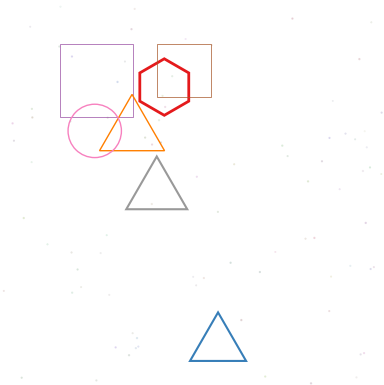[{"shape": "hexagon", "thickness": 2, "radius": 0.37, "center": [0.427, 0.774]}, {"shape": "triangle", "thickness": 1.5, "radius": 0.42, "center": [0.566, 0.105]}, {"shape": "square", "thickness": 0.5, "radius": 0.47, "center": [0.25, 0.791]}, {"shape": "triangle", "thickness": 1, "radius": 0.49, "center": [0.343, 0.657]}, {"shape": "square", "thickness": 0.5, "radius": 0.35, "center": [0.478, 0.816]}, {"shape": "circle", "thickness": 1, "radius": 0.35, "center": [0.246, 0.66]}, {"shape": "triangle", "thickness": 1.5, "radius": 0.46, "center": [0.407, 0.502]}]